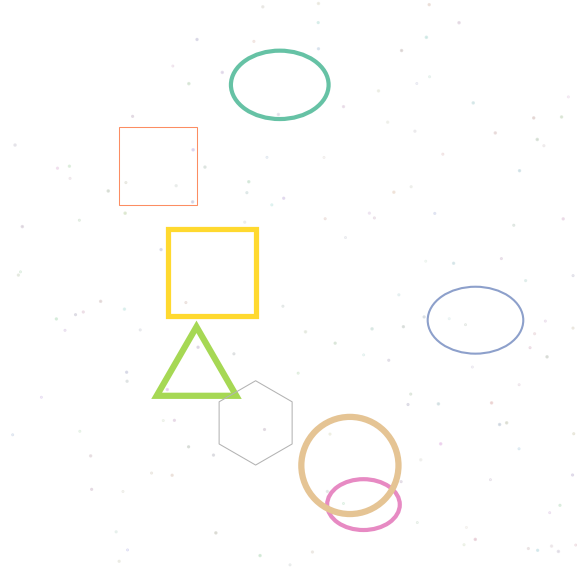[{"shape": "oval", "thickness": 2, "radius": 0.42, "center": [0.484, 0.852]}, {"shape": "square", "thickness": 0.5, "radius": 0.34, "center": [0.273, 0.712]}, {"shape": "oval", "thickness": 1, "radius": 0.41, "center": [0.823, 0.445]}, {"shape": "oval", "thickness": 2, "radius": 0.31, "center": [0.629, 0.125]}, {"shape": "triangle", "thickness": 3, "radius": 0.4, "center": [0.34, 0.354]}, {"shape": "square", "thickness": 2.5, "radius": 0.38, "center": [0.367, 0.527]}, {"shape": "circle", "thickness": 3, "radius": 0.42, "center": [0.606, 0.193]}, {"shape": "hexagon", "thickness": 0.5, "radius": 0.36, "center": [0.443, 0.267]}]